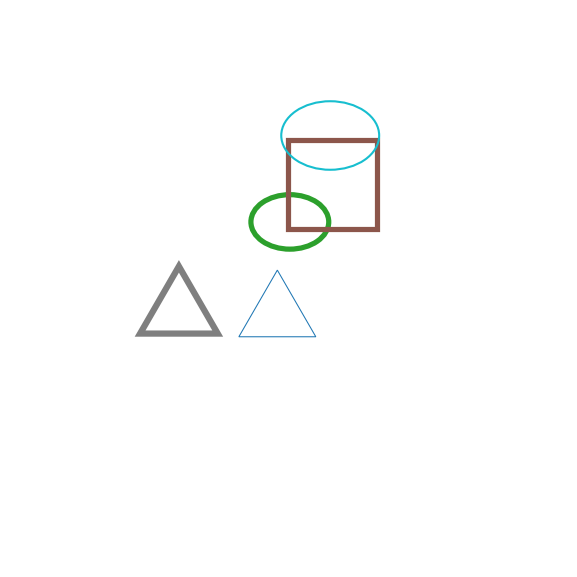[{"shape": "triangle", "thickness": 0.5, "radius": 0.38, "center": [0.48, 0.454]}, {"shape": "oval", "thickness": 2.5, "radius": 0.34, "center": [0.502, 0.615]}, {"shape": "square", "thickness": 2.5, "radius": 0.39, "center": [0.576, 0.68]}, {"shape": "triangle", "thickness": 3, "radius": 0.39, "center": [0.31, 0.46]}, {"shape": "oval", "thickness": 1, "radius": 0.42, "center": [0.572, 0.765]}]